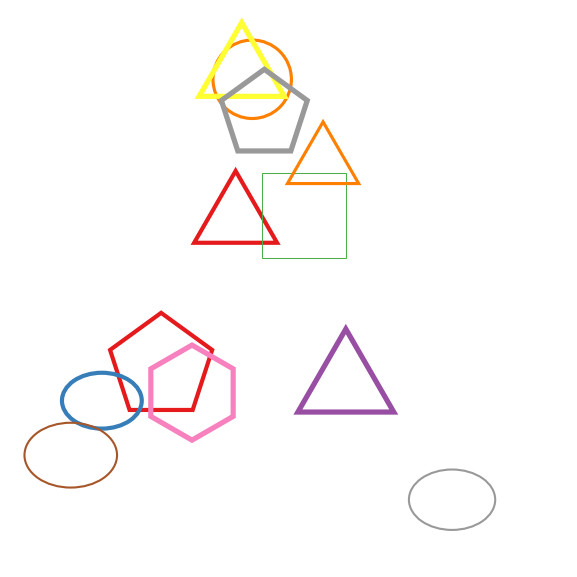[{"shape": "pentagon", "thickness": 2, "radius": 0.46, "center": [0.279, 0.364]}, {"shape": "triangle", "thickness": 2, "radius": 0.41, "center": [0.408, 0.62]}, {"shape": "oval", "thickness": 2, "radius": 0.35, "center": [0.176, 0.305]}, {"shape": "square", "thickness": 0.5, "radius": 0.37, "center": [0.527, 0.627]}, {"shape": "triangle", "thickness": 2.5, "radius": 0.48, "center": [0.599, 0.334]}, {"shape": "circle", "thickness": 1.5, "radius": 0.34, "center": [0.437, 0.862]}, {"shape": "triangle", "thickness": 1.5, "radius": 0.36, "center": [0.559, 0.717]}, {"shape": "triangle", "thickness": 2.5, "radius": 0.43, "center": [0.419, 0.875]}, {"shape": "oval", "thickness": 1, "radius": 0.4, "center": [0.123, 0.211]}, {"shape": "hexagon", "thickness": 2.5, "radius": 0.41, "center": [0.332, 0.319]}, {"shape": "pentagon", "thickness": 2.5, "radius": 0.39, "center": [0.458, 0.801]}, {"shape": "oval", "thickness": 1, "radius": 0.37, "center": [0.783, 0.134]}]